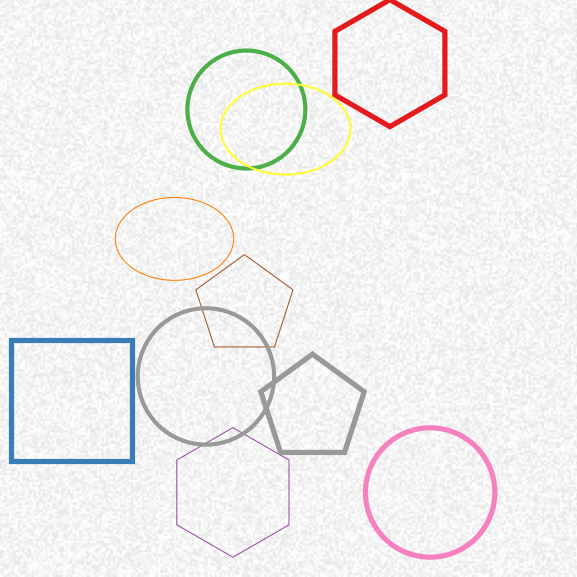[{"shape": "hexagon", "thickness": 2.5, "radius": 0.55, "center": [0.675, 0.89]}, {"shape": "square", "thickness": 2.5, "radius": 0.53, "center": [0.124, 0.306]}, {"shape": "circle", "thickness": 2, "radius": 0.51, "center": [0.427, 0.81]}, {"shape": "hexagon", "thickness": 0.5, "radius": 0.56, "center": [0.403, 0.146]}, {"shape": "oval", "thickness": 0.5, "radius": 0.51, "center": [0.302, 0.585]}, {"shape": "oval", "thickness": 1, "radius": 0.56, "center": [0.494, 0.776]}, {"shape": "pentagon", "thickness": 0.5, "radius": 0.44, "center": [0.423, 0.47]}, {"shape": "circle", "thickness": 2.5, "radius": 0.56, "center": [0.745, 0.146]}, {"shape": "circle", "thickness": 2, "radius": 0.59, "center": [0.357, 0.347]}, {"shape": "pentagon", "thickness": 2.5, "radius": 0.47, "center": [0.541, 0.292]}]